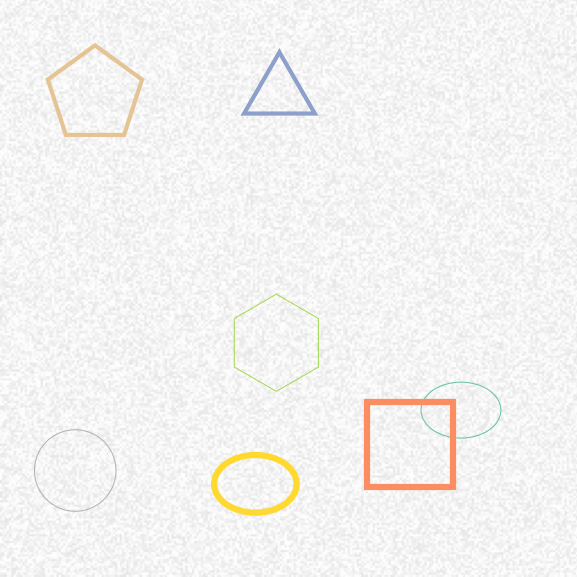[{"shape": "oval", "thickness": 0.5, "radius": 0.35, "center": [0.798, 0.289]}, {"shape": "square", "thickness": 3, "radius": 0.37, "center": [0.71, 0.229]}, {"shape": "triangle", "thickness": 2, "radius": 0.35, "center": [0.484, 0.838]}, {"shape": "hexagon", "thickness": 0.5, "radius": 0.42, "center": [0.478, 0.406]}, {"shape": "oval", "thickness": 3, "radius": 0.36, "center": [0.442, 0.161]}, {"shape": "pentagon", "thickness": 2, "radius": 0.43, "center": [0.164, 0.835]}, {"shape": "circle", "thickness": 0.5, "radius": 0.35, "center": [0.13, 0.184]}]